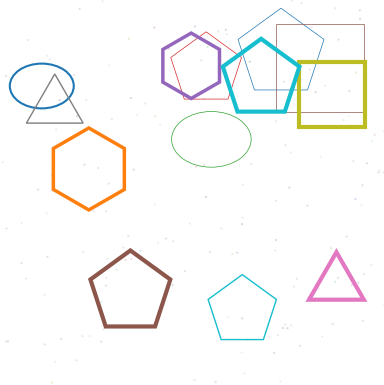[{"shape": "pentagon", "thickness": 0.5, "radius": 0.59, "center": [0.73, 0.861]}, {"shape": "oval", "thickness": 1.5, "radius": 0.42, "center": [0.109, 0.777]}, {"shape": "hexagon", "thickness": 2.5, "radius": 0.53, "center": [0.231, 0.561]}, {"shape": "oval", "thickness": 0.5, "radius": 0.52, "center": [0.549, 0.638]}, {"shape": "pentagon", "thickness": 0.5, "radius": 0.48, "center": [0.535, 0.821]}, {"shape": "hexagon", "thickness": 2.5, "radius": 0.42, "center": [0.497, 0.829]}, {"shape": "pentagon", "thickness": 3, "radius": 0.55, "center": [0.339, 0.24]}, {"shape": "square", "thickness": 0.5, "radius": 0.57, "center": [0.831, 0.824]}, {"shape": "triangle", "thickness": 3, "radius": 0.41, "center": [0.874, 0.263]}, {"shape": "triangle", "thickness": 1, "radius": 0.43, "center": [0.142, 0.723]}, {"shape": "square", "thickness": 3, "radius": 0.42, "center": [0.862, 0.755]}, {"shape": "pentagon", "thickness": 3, "radius": 0.52, "center": [0.678, 0.795]}, {"shape": "pentagon", "thickness": 1, "radius": 0.47, "center": [0.629, 0.193]}]